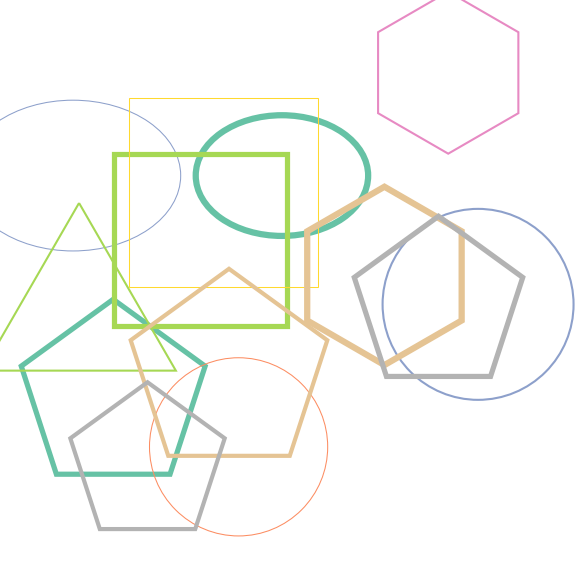[{"shape": "pentagon", "thickness": 2.5, "radius": 0.84, "center": [0.196, 0.313]}, {"shape": "oval", "thickness": 3, "radius": 0.75, "center": [0.488, 0.695]}, {"shape": "circle", "thickness": 0.5, "radius": 0.77, "center": [0.413, 0.225]}, {"shape": "oval", "thickness": 0.5, "radius": 0.93, "center": [0.126, 0.695]}, {"shape": "circle", "thickness": 1, "radius": 0.83, "center": [0.828, 0.472]}, {"shape": "hexagon", "thickness": 1, "radius": 0.7, "center": [0.776, 0.873]}, {"shape": "triangle", "thickness": 1, "radius": 0.97, "center": [0.137, 0.454]}, {"shape": "square", "thickness": 2.5, "radius": 0.75, "center": [0.347, 0.583]}, {"shape": "square", "thickness": 0.5, "radius": 0.82, "center": [0.388, 0.665]}, {"shape": "pentagon", "thickness": 2, "radius": 0.89, "center": [0.397, 0.355]}, {"shape": "hexagon", "thickness": 3, "radius": 0.77, "center": [0.666, 0.521]}, {"shape": "pentagon", "thickness": 2, "radius": 0.7, "center": [0.255, 0.197]}, {"shape": "pentagon", "thickness": 2.5, "radius": 0.77, "center": [0.759, 0.471]}]